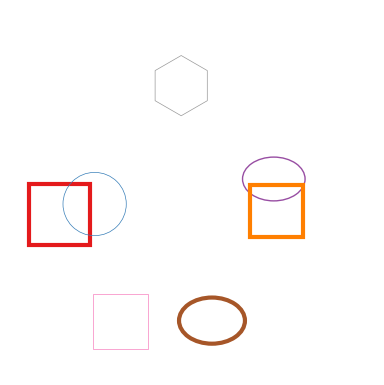[{"shape": "square", "thickness": 3, "radius": 0.4, "center": [0.154, 0.443]}, {"shape": "circle", "thickness": 0.5, "radius": 0.41, "center": [0.246, 0.47]}, {"shape": "oval", "thickness": 1, "radius": 0.41, "center": [0.711, 0.535]}, {"shape": "square", "thickness": 3, "radius": 0.34, "center": [0.719, 0.452]}, {"shape": "oval", "thickness": 3, "radius": 0.43, "center": [0.551, 0.167]}, {"shape": "square", "thickness": 0.5, "radius": 0.36, "center": [0.313, 0.164]}, {"shape": "hexagon", "thickness": 0.5, "radius": 0.39, "center": [0.471, 0.778]}]